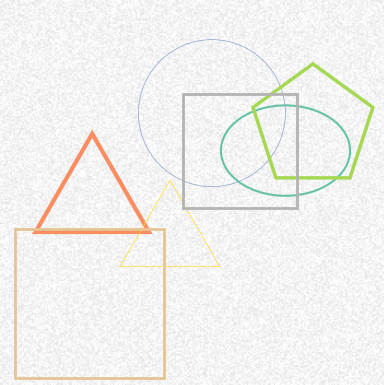[{"shape": "oval", "thickness": 1.5, "radius": 0.84, "center": [0.742, 0.609]}, {"shape": "triangle", "thickness": 3, "radius": 0.85, "center": [0.24, 0.482]}, {"shape": "circle", "thickness": 0.5, "radius": 0.95, "center": [0.55, 0.706]}, {"shape": "pentagon", "thickness": 2.5, "radius": 0.82, "center": [0.813, 0.67]}, {"shape": "triangle", "thickness": 0.5, "radius": 0.75, "center": [0.441, 0.383]}, {"shape": "square", "thickness": 2, "radius": 0.97, "center": [0.232, 0.212]}, {"shape": "square", "thickness": 2, "radius": 0.74, "center": [0.623, 0.608]}]